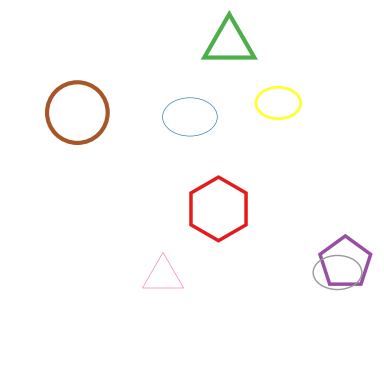[{"shape": "hexagon", "thickness": 2.5, "radius": 0.41, "center": [0.568, 0.457]}, {"shape": "oval", "thickness": 0.5, "radius": 0.36, "center": [0.493, 0.696]}, {"shape": "triangle", "thickness": 3, "radius": 0.38, "center": [0.596, 0.888]}, {"shape": "pentagon", "thickness": 2.5, "radius": 0.35, "center": [0.897, 0.318]}, {"shape": "oval", "thickness": 2, "radius": 0.29, "center": [0.723, 0.732]}, {"shape": "circle", "thickness": 3, "radius": 0.39, "center": [0.201, 0.708]}, {"shape": "triangle", "thickness": 0.5, "radius": 0.31, "center": [0.423, 0.283]}, {"shape": "oval", "thickness": 1, "radius": 0.32, "center": [0.877, 0.292]}]